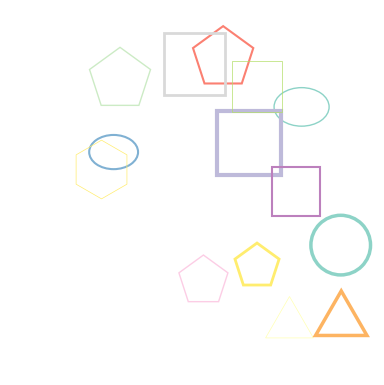[{"shape": "oval", "thickness": 1, "radius": 0.36, "center": [0.783, 0.722]}, {"shape": "circle", "thickness": 2.5, "radius": 0.39, "center": [0.885, 0.363]}, {"shape": "triangle", "thickness": 0.5, "radius": 0.36, "center": [0.752, 0.158]}, {"shape": "square", "thickness": 3, "radius": 0.42, "center": [0.647, 0.628]}, {"shape": "pentagon", "thickness": 1.5, "radius": 0.41, "center": [0.58, 0.85]}, {"shape": "oval", "thickness": 1.5, "radius": 0.32, "center": [0.295, 0.605]}, {"shape": "triangle", "thickness": 2.5, "radius": 0.39, "center": [0.886, 0.167]}, {"shape": "square", "thickness": 0.5, "radius": 0.33, "center": [0.668, 0.775]}, {"shape": "pentagon", "thickness": 1, "radius": 0.33, "center": [0.528, 0.271]}, {"shape": "square", "thickness": 2, "radius": 0.4, "center": [0.506, 0.833]}, {"shape": "square", "thickness": 1.5, "radius": 0.31, "center": [0.769, 0.502]}, {"shape": "pentagon", "thickness": 1, "radius": 0.42, "center": [0.312, 0.794]}, {"shape": "pentagon", "thickness": 2, "radius": 0.3, "center": [0.668, 0.308]}, {"shape": "hexagon", "thickness": 0.5, "radius": 0.38, "center": [0.264, 0.56]}]